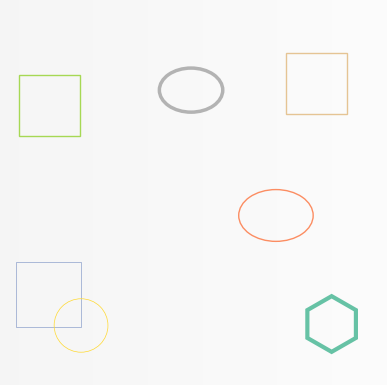[{"shape": "hexagon", "thickness": 3, "radius": 0.36, "center": [0.856, 0.158]}, {"shape": "oval", "thickness": 1, "radius": 0.48, "center": [0.712, 0.44]}, {"shape": "square", "thickness": 0.5, "radius": 0.42, "center": [0.126, 0.235]}, {"shape": "square", "thickness": 1, "radius": 0.4, "center": [0.128, 0.726]}, {"shape": "circle", "thickness": 0.5, "radius": 0.35, "center": [0.209, 0.155]}, {"shape": "square", "thickness": 1, "radius": 0.4, "center": [0.818, 0.783]}, {"shape": "oval", "thickness": 2.5, "radius": 0.41, "center": [0.493, 0.766]}]